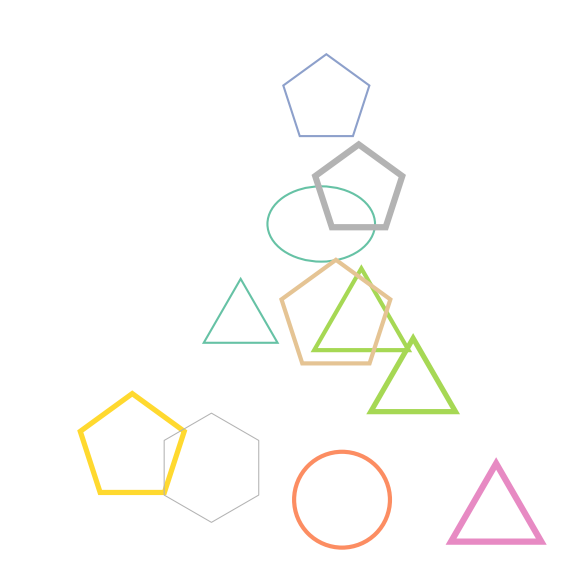[{"shape": "triangle", "thickness": 1, "radius": 0.37, "center": [0.417, 0.442]}, {"shape": "oval", "thickness": 1, "radius": 0.47, "center": [0.556, 0.611]}, {"shape": "circle", "thickness": 2, "radius": 0.41, "center": [0.592, 0.134]}, {"shape": "pentagon", "thickness": 1, "radius": 0.39, "center": [0.565, 0.827]}, {"shape": "triangle", "thickness": 3, "radius": 0.45, "center": [0.859, 0.106]}, {"shape": "triangle", "thickness": 2.5, "radius": 0.42, "center": [0.715, 0.329]}, {"shape": "triangle", "thickness": 2, "radius": 0.47, "center": [0.626, 0.44]}, {"shape": "pentagon", "thickness": 2.5, "radius": 0.47, "center": [0.229, 0.223]}, {"shape": "pentagon", "thickness": 2, "radius": 0.5, "center": [0.582, 0.45]}, {"shape": "pentagon", "thickness": 3, "radius": 0.4, "center": [0.621, 0.67]}, {"shape": "hexagon", "thickness": 0.5, "radius": 0.47, "center": [0.366, 0.189]}]